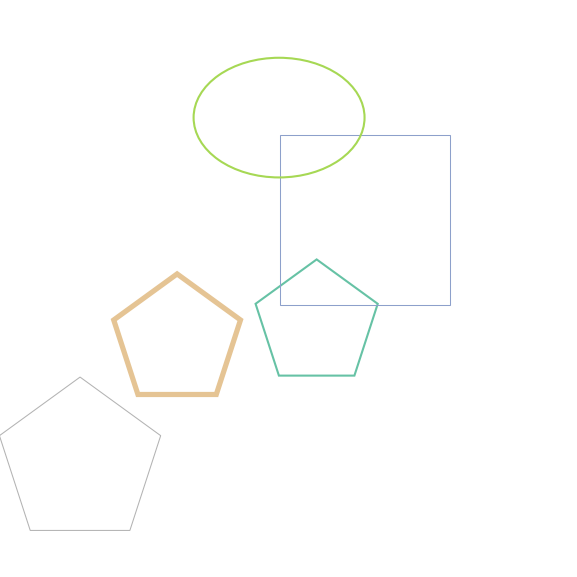[{"shape": "pentagon", "thickness": 1, "radius": 0.56, "center": [0.548, 0.439]}, {"shape": "square", "thickness": 0.5, "radius": 0.74, "center": [0.631, 0.618]}, {"shape": "oval", "thickness": 1, "radius": 0.74, "center": [0.483, 0.795]}, {"shape": "pentagon", "thickness": 2.5, "radius": 0.58, "center": [0.307, 0.409]}, {"shape": "pentagon", "thickness": 0.5, "radius": 0.73, "center": [0.139, 0.199]}]